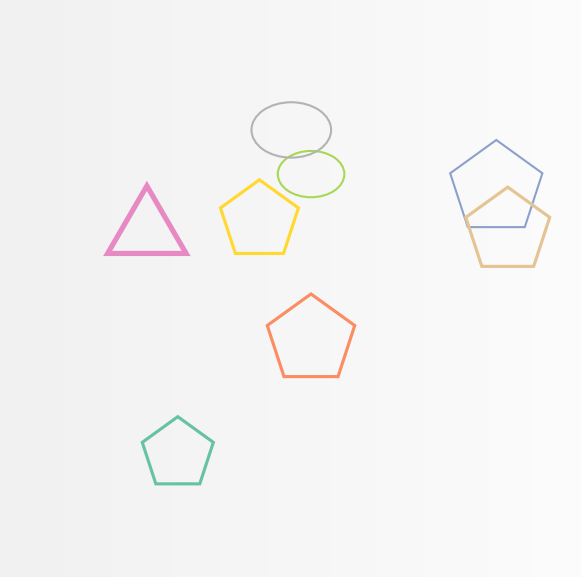[{"shape": "pentagon", "thickness": 1.5, "radius": 0.32, "center": [0.306, 0.213]}, {"shape": "pentagon", "thickness": 1.5, "radius": 0.4, "center": [0.535, 0.411]}, {"shape": "pentagon", "thickness": 1, "radius": 0.42, "center": [0.854, 0.673]}, {"shape": "triangle", "thickness": 2.5, "radius": 0.39, "center": [0.253, 0.599]}, {"shape": "oval", "thickness": 1, "radius": 0.29, "center": [0.535, 0.698]}, {"shape": "pentagon", "thickness": 1.5, "radius": 0.35, "center": [0.446, 0.617]}, {"shape": "pentagon", "thickness": 1.5, "radius": 0.38, "center": [0.874, 0.599]}, {"shape": "oval", "thickness": 1, "radius": 0.34, "center": [0.501, 0.774]}]